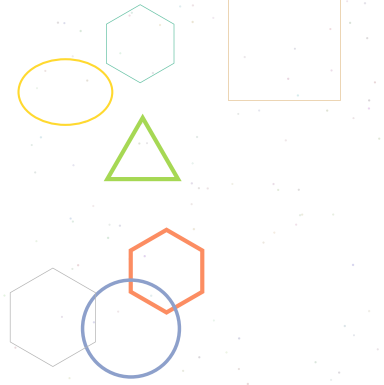[{"shape": "hexagon", "thickness": 0.5, "radius": 0.51, "center": [0.364, 0.886]}, {"shape": "hexagon", "thickness": 3, "radius": 0.54, "center": [0.432, 0.296]}, {"shape": "circle", "thickness": 2.5, "radius": 0.63, "center": [0.34, 0.147]}, {"shape": "triangle", "thickness": 3, "radius": 0.53, "center": [0.371, 0.588]}, {"shape": "oval", "thickness": 1.5, "radius": 0.61, "center": [0.17, 0.761]}, {"shape": "square", "thickness": 0.5, "radius": 0.73, "center": [0.737, 0.886]}, {"shape": "hexagon", "thickness": 0.5, "radius": 0.64, "center": [0.137, 0.176]}]